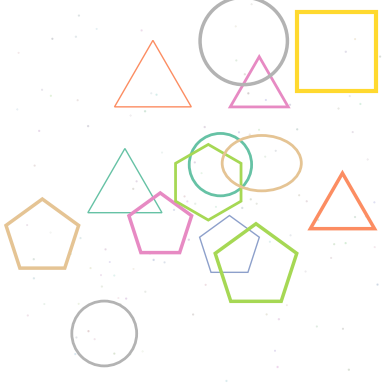[{"shape": "triangle", "thickness": 1, "radius": 0.56, "center": [0.324, 0.503]}, {"shape": "circle", "thickness": 2, "radius": 0.41, "center": [0.572, 0.572]}, {"shape": "triangle", "thickness": 1, "radius": 0.58, "center": [0.397, 0.78]}, {"shape": "triangle", "thickness": 2.5, "radius": 0.48, "center": [0.889, 0.454]}, {"shape": "pentagon", "thickness": 1, "radius": 0.41, "center": [0.596, 0.359]}, {"shape": "pentagon", "thickness": 2.5, "radius": 0.43, "center": [0.416, 0.413]}, {"shape": "triangle", "thickness": 2, "radius": 0.43, "center": [0.673, 0.766]}, {"shape": "pentagon", "thickness": 2.5, "radius": 0.56, "center": [0.665, 0.307]}, {"shape": "hexagon", "thickness": 2, "radius": 0.49, "center": [0.541, 0.527]}, {"shape": "square", "thickness": 3, "radius": 0.51, "center": [0.874, 0.865]}, {"shape": "pentagon", "thickness": 2.5, "radius": 0.5, "center": [0.11, 0.384]}, {"shape": "oval", "thickness": 2, "radius": 0.51, "center": [0.68, 0.576]}, {"shape": "circle", "thickness": 2.5, "radius": 0.57, "center": [0.633, 0.894]}, {"shape": "circle", "thickness": 2, "radius": 0.42, "center": [0.271, 0.134]}]